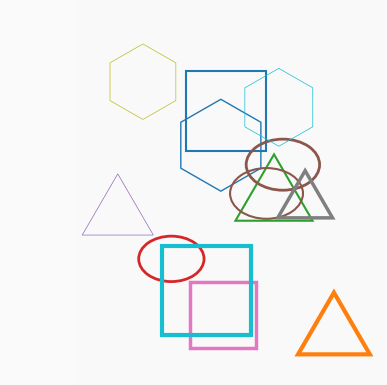[{"shape": "hexagon", "thickness": 1, "radius": 0.6, "center": [0.57, 0.623]}, {"shape": "square", "thickness": 1.5, "radius": 0.51, "center": [0.583, 0.712]}, {"shape": "triangle", "thickness": 3, "radius": 0.53, "center": [0.862, 0.133]}, {"shape": "triangle", "thickness": 1.5, "radius": 0.57, "center": [0.707, 0.484]}, {"shape": "oval", "thickness": 2, "radius": 0.42, "center": [0.442, 0.328]}, {"shape": "triangle", "thickness": 0.5, "radius": 0.53, "center": [0.304, 0.442]}, {"shape": "oval", "thickness": 2, "radius": 0.47, "center": [0.73, 0.572]}, {"shape": "oval", "thickness": 1.5, "radius": 0.47, "center": [0.688, 0.498]}, {"shape": "square", "thickness": 2.5, "radius": 0.43, "center": [0.575, 0.183]}, {"shape": "triangle", "thickness": 2.5, "radius": 0.41, "center": [0.787, 0.475]}, {"shape": "hexagon", "thickness": 0.5, "radius": 0.49, "center": [0.369, 0.788]}, {"shape": "hexagon", "thickness": 0.5, "radius": 0.51, "center": [0.719, 0.721]}, {"shape": "square", "thickness": 3, "radius": 0.58, "center": [0.533, 0.246]}]